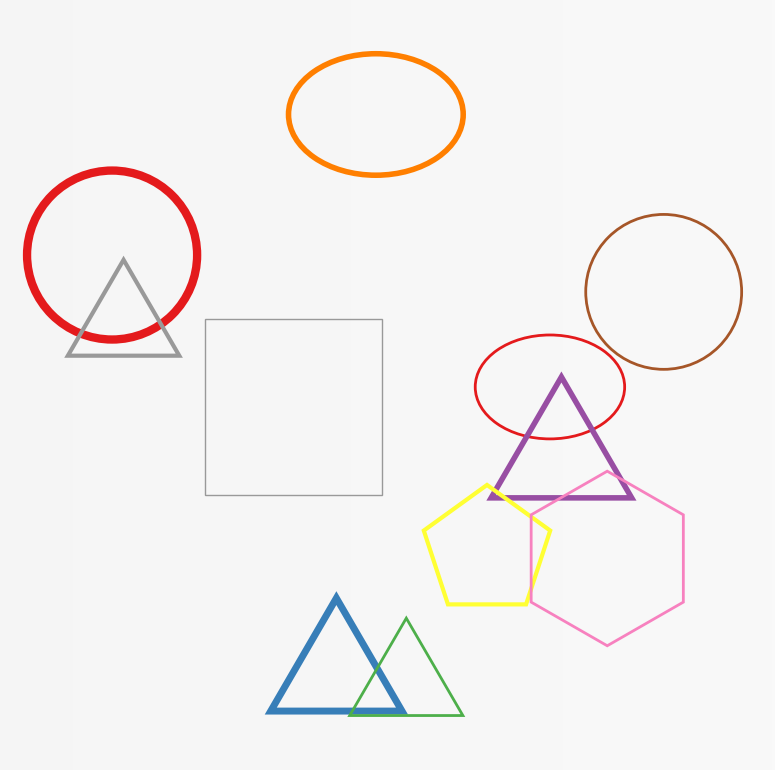[{"shape": "circle", "thickness": 3, "radius": 0.55, "center": [0.145, 0.669]}, {"shape": "oval", "thickness": 1, "radius": 0.48, "center": [0.71, 0.497]}, {"shape": "triangle", "thickness": 2.5, "radius": 0.49, "center": [0.434, 0.125]}, {"shape": "triangle", "thickness": 1, "radius": 0.42, "center": [0.524, 0.113]}, {"shape": "triangle", "thickness": 2, "radius": 0.52, "center": [0.724, 0.406]}, {"shape": "oval", "thickness": 2, "radius": 0.56, "center": [0.485, 0.851]}, {"shape": "pentagon", "thickness": 1.5, "radius": 0.43, "center": [0.628, 0.284]}, {"shape": "circle", "thickness": 1, "radius": 0.5, "center": [0.856, 0.621]}, {"shape": "hexagon", "thickness": 1, "radius": 0.57, "center": [0.784, 0.275]}, {"shape": "square", "thickness": 0.5, "radius": 0.57, "center": [0.379, 0.471]}, {"shape": "triangle", "thickness": 1.5, "radius": 0.42, "center": [0.159, 0.58]}]